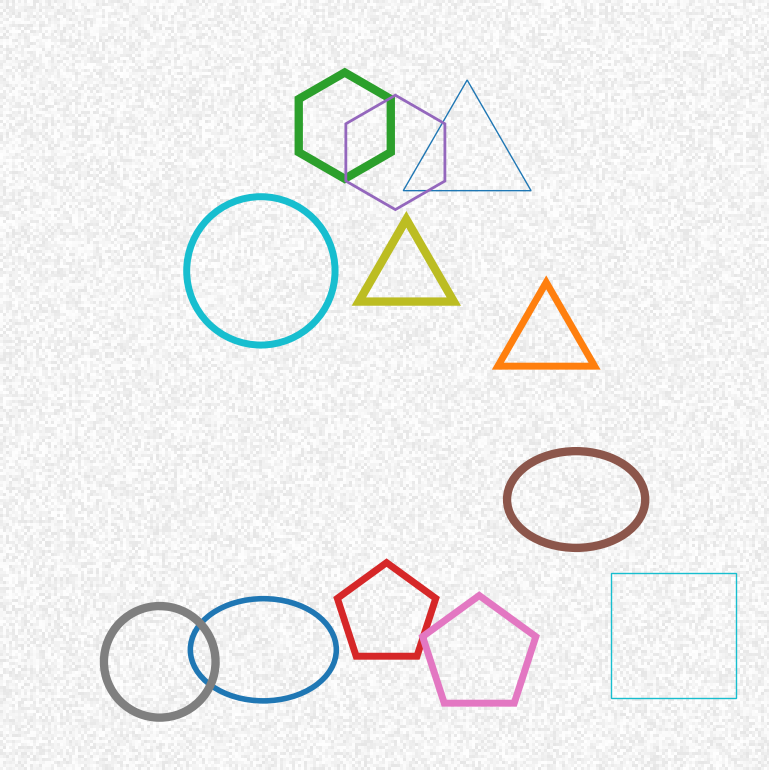[{"shape": "oval", "thickness": 2, "radius": 0.47, "center": [0.342, 0.156]}, {"shape": "triangle", "thickness": 0.5, "radius": 0.48, "center": [0.607, 0.8]}, {"shape": "triangle", "thickness": 2.5, "radius": 0.36, "center": [0.709, 0.561]}, {"shape": "hexagon", "thickness": 3, "radius": 0.35, "center": [0.448, 0.837]}, {"shape": "pentagon", "thickness": 2.5, "radius": 0.34, "center": [0.502, 0.202]}, {"shape": "hexagon", "thickness": 1, "radius": 0.37, "center": [0.513, 0.802]}, {"shape": "oval", "thickness": 3, "radius": 0.45, "center": [0.748, 0.351]}, {"shape": "pentagon", "thickness": 2.5, "radius": 0.39, "center": [0.622, 0.149]}, {"shape": "circle", "thickness": 3, "radius": 0.36, "center": [0.207, 0.14]}, {"shape": "triangle", "thickness": 3, "radius": 0.36, "center": [0.528, 0.644]}, {"shape": "circle", "thickness": 2.5, "radius": 0.48, "center": [0.339, 0.648]}, {"shape": "square", "thickness": 0.5, "radius": 0.41, "center": [0.875, 0.174]}]